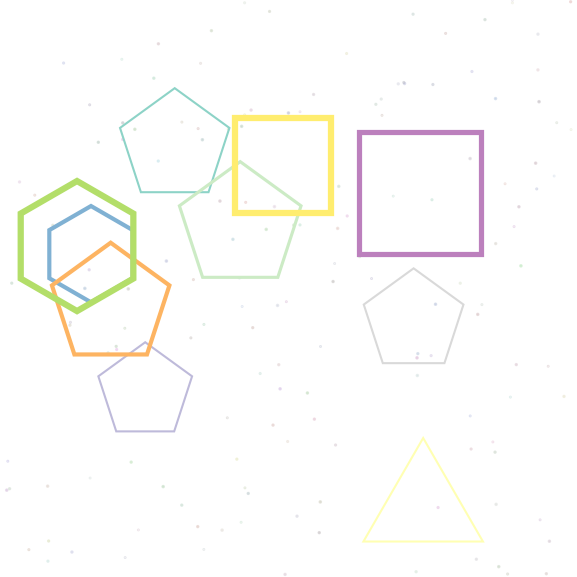[{"shape": "pentagon", "thickness": 1, "radius": 0.5, "center": [0.303, 0.747]}, {"shape": "triangle", "thickness": 1, "radius": 0.6, "center": [0.733, 0.121]}, {"shape": "pentagon", "thickness": 1, "radius": 0.43, "center": [0.251, 0.321]}, {"shape": "hexagon", "thickness": 2, "radius": 0.42, "center": [0.158, 0.559]}, {"shape": "pentagon", "thickness": 2, "radius": 0.53, "center": [0.192, 0.472]}, {"shape": "hexagon", "thickness": 3, "radius": 0.56, "center": [0.133, 0.573]}, {"shape": "pentagon", "thickness": 1, "radius": 0.45, "center": [0.716, 0.444]}, {"shape": "square", "thickness": 2.5, "radius": 0.53, "center": [0.727, 0.664]}, {"shape": "pentagon", "thickness": 1.5, "radius": 0.55, "center": [0.416, 0.608]}, {"shape": "square", "thickness": 3, "radius": 0.41, "center": [0.49, 0.712]}]